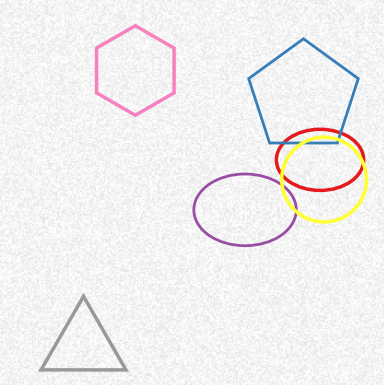[{"shape": "oval", "thickness": 2.5, "radius": 0.57, "center": [0.831, 0.585]}, {"shape": "pentagon", "thickness": 2, "radius": 0.75, "center": [0.788, 0.75]}, {"shape": "oval", "thickness": 2, "radius": 0.67, "center": [0.637, 0.455]}, {"shape": "circle", "thickness": 2.5, "radius": 0.55, "center": [0.842, 0.534]}, {"shape": "hexagon", "thickness": 2.5, "radius": 0.58, "center": [0.351, 0.817]}, {"shape": "triangle", "thickness": 2.5, "radius": 0.64, "center": [0.217, 0.103]}]